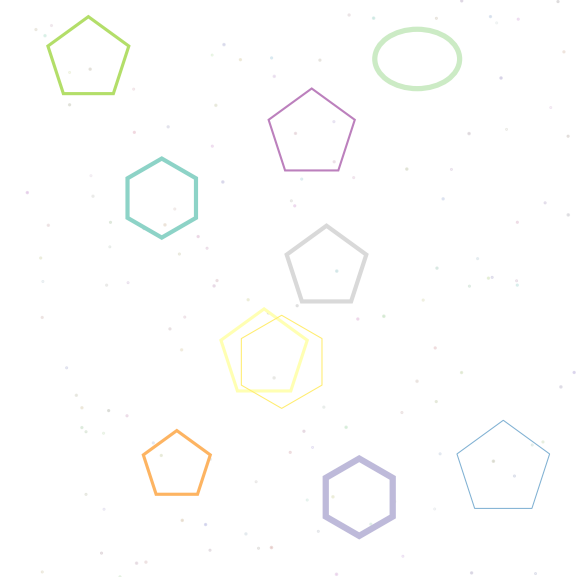[{"shape": "hexagon", "thickness": 2, "radius": 0.34, "center": [0.28, 0.656]}, {"shape": "pentagon", "thickness": 1.5, "radius": 0.39, "center": [0.457, 0.386]}, {"shape": "hexagon", "thickness": 3, "radius": 0.33, "center": [0.622, 0.138]}, {"shape": "pentagon", "thickness": 0.5, "radius": 0.42, "center": [0.871, 0.187]}, {"shape": "pentagon", "thickness": 1.5, "radius": 0.3, "center": [0.306, 0.193]}, {"shape": "pentagon", "thickness": 1.5, "radius": 0.37, "center": [0.153, 0.897]}, {"shape": "pentagon", "thickness": 2, "radius": 0.36, "center": [0.565, 0.536]}, {"shape": "pentagon", "thickness": 1, "radius": 0.39, "center": [0.54, 0.767]}, {"shape": "oval", "thickness": 2.5, "radius": 0.37, "center": [0.722, 0.897]}, {"shape": "hexagon", "thickness": 0.5, "radius": 0.4, "center": [0.488, 0.373]}]